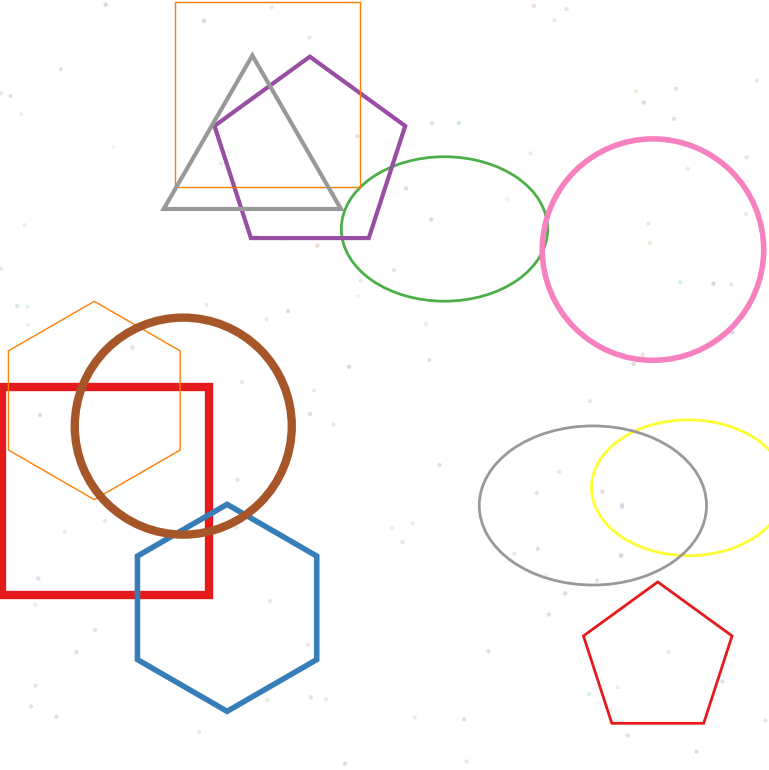[{"shape": "square", "thickness": 3, "radius": 0.67, "center": [0.137, 0.362]}, {"shape": "pentagon", "thickness": 1, "radius": 0.51, "center": [0.854, 0.143]}, {"shape": "hexagon", "thickness": 2, "radius": 0.67, "center": [0.295, 0.211]}, {"shape": "oval", "thickness": 1, "radius": 0.67, "center": [0.577, 0.703]}, {"shape": "pentagon", "thickness": 1.5, "radius": 0.65, "center": [0.402, 0.796]}, {"shape": "square", "thickness": 0.5, "radius": 0.6, "center": [0.347, 0.877]}, {"shape": "hexagon", "thickness": 0.5, "radius": 0.64, "center": [0.122, 0.48]}, {"shape": "oval", "thickness": 1, "radius": 0.63, "center": [0.894, 0.367]}, {"shape": "circle", "thickness": 3, "radius": 0.7, "center": [0.238, 0.447]}, {"shape": "circle", "thickness": 2, "radius": 0.72, "center": [0.848, 0.676]}, {"shape": "oval", "thickness": 1, "radius": 0.74, "center": [0.77, 0.344]}, {"shape": "triangle", "thickness": 1.5, "radius": 0.66, "center": [0.328, 0.795]}]